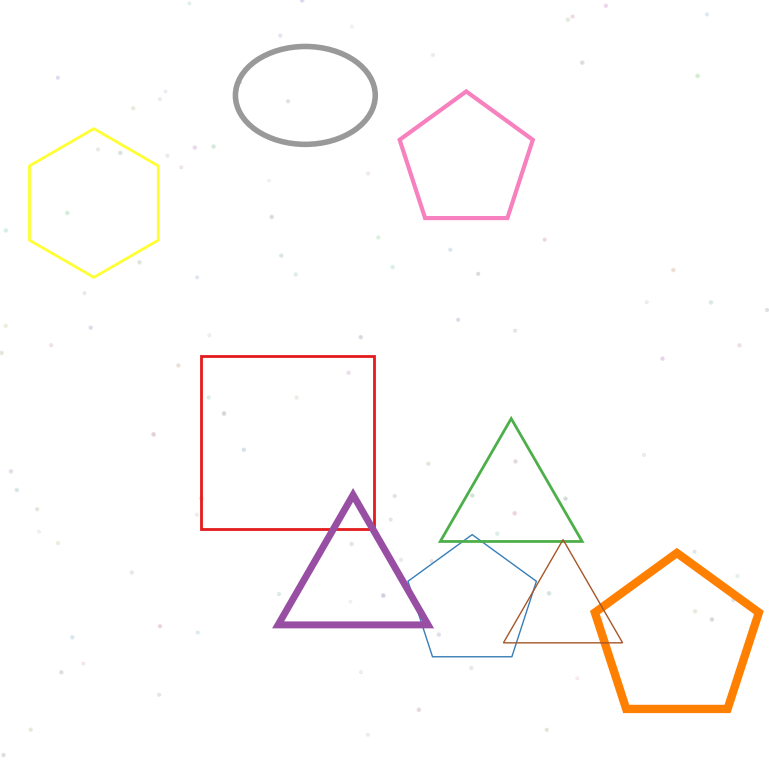[{"shape": "square", "thickness": 1, "radius": 0.56, "center": [0.374, 0.425]}, {"shape": "pentagon", "thickness": 0.5, "radius": 0.44, "center": [0.613, 0.218]}, {"shape": "triangle", "thickness": 1, "radius": 0.53, "center": [0.664, 0.35]}, {"shape": "triangle", "thickness": 2.5, "radius": 0.56, "center": [0.459, 0.245]}, {"shape": "pentagon", "thickness": 3, "radius": 0.56, "center": [0.879, 0.17]}, {"shape": "hexagon", "thickness": 1, "radius": 0.48, "center": [0.122, 0.736]}, {"shape": "triangle", "thickness": 0.5, "radius": 0.45, "center": [0.731, 0.21]}, {"shape": "pentagon", "thickness": 1.5, "radius": 0.45, "center": [0.606, 0.79]}, {"shape": "oval", "thickness": 2, "radius": 0.45, "center": [0.397, 0.876]}]